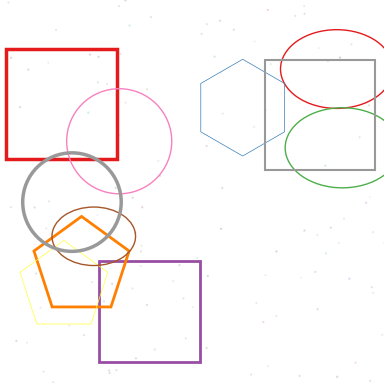[{"shape": "square", "thickness": 2.5, "radius": 0.72, "center": [0.16, 0.73]}, {"shape": "oval", "thickness": 1, "radius": 0.73, "center": [0.875, 0.821]}, {"shape": "hexagon", "thickness": 0.5, "radius": 0.63, "center": [0.63, 0.72]}, {"shape": "oval", "thickness": 1, "radius": 0.74, "center": [0.889, 0.616]}, {"shape": "square", "thickness": 2, "radius": 0.65, "center": [0.389, 0.192]}, {"shape": "pentagon", "thickness": 2, "radius": 0.65, "center": [0.212, 0.308]}, {"shape": "pentagon", "thickness": 0.5, "radius": 0.6, "center": [0.166, 0.255]}, {"shape": "oval", "thickness": 1, "radius": 0.54, "center": [0.244, 0.386]}, {"shape": "circle", "thickness": 1, "radius": 0.68, "center": [0.31, 0.633]}, {"shape": "circle", "thickness": 2.5, "radius": 0.64, "center": [0.187, 0.475]}, {"shape": "square", "thickness": 1.5, "radius": 0.71, "center": [0.831, 0.702]}]